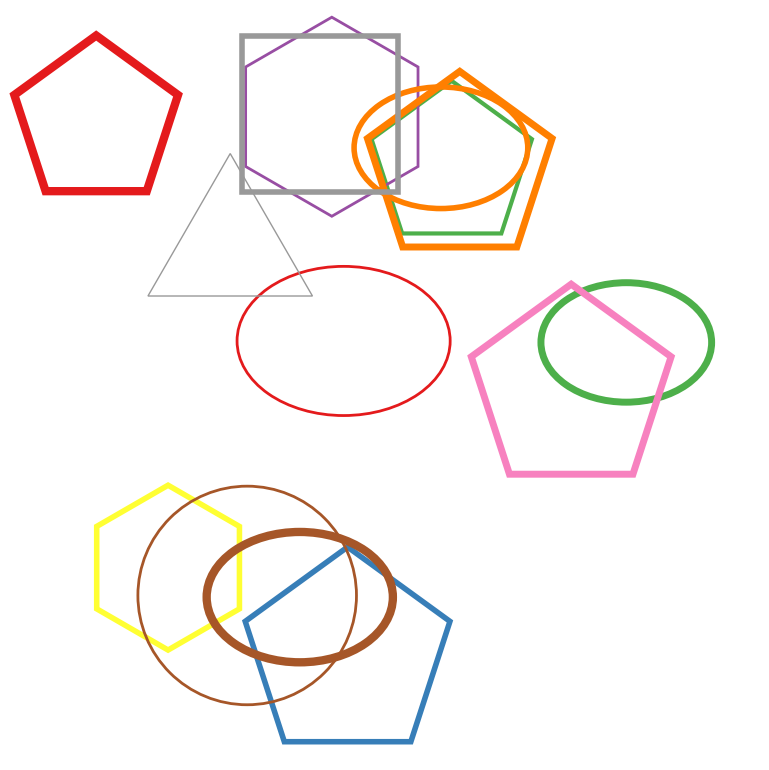[{"shape": "pentagon", "thickness": 3, "radius": 0.56, "center": [0.125, 0.842]}, {"shape": "oval", "thickness": 1, "radius": 0.69, "center": [0.446, 0.557]}, {"shape": "pentagon", "thickness": 2, "radius": 0.7, "center": [0.451, 0.15]}, {"shape": "oval", "thickness": 2.5, "radius": 0.55, "center": [0.813, 0.555]}, {"shape": "pentagon", "thickness": 1.5, "radius": 0.55, "center": [0.587, 0.785]}, {"shape": "hexagon", "thickness": 1, "radius": 0.65, "center": [0.431, 0.848]}, {"shape": "pentagon", "thickness": 2.5, "radius": 0.63, "center": [0.597, 0.781]}, {"shape": "oval", "thickness": 2, "radius": 0.56, "center": [0.573, 0.808]}, {"shape": "hexagon", "thickness": 2, "radius": 0.54, "center": [0.218, 0.263]}, {"shape": "oval", "thickness": 3, "radius": 0.6, "center": [0.389, 0.225]}, {"shape": "circle", "thickness": 1, "radius": 0.71, "center": [0.321, 0.227]}, {"shape": "pentagon", "thickness": 2.5, "radius": 0.68, "center": [0.742, 0.495]}, {"shape": "triangle", "thickness": 0.5, "radius": 0.62, "center": [0.299, 0.677]}, {"shape": "square", "thickness": 2, "radius": 0.51, "center": [0.415, 0.852]}]